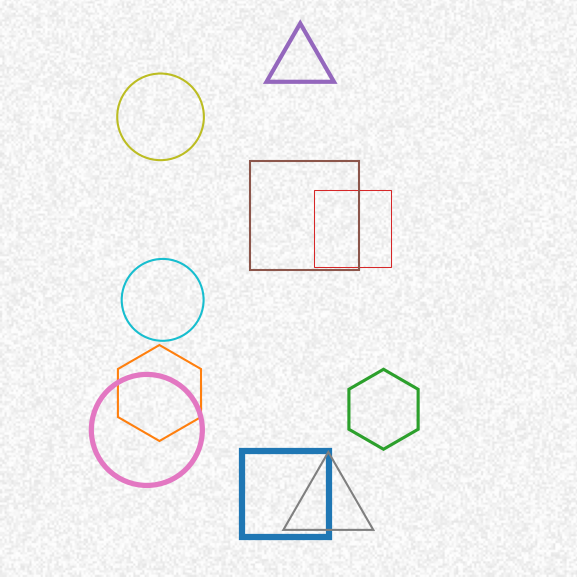[{"shape": "square", "thickness": 3, "radius": 0.37, "center": [0.495, 0.144]}, {"shape": "hexagon", "thickness": 1, "radius": 0.42, "center": [0.276, 0.319]}, {"shape": "hexagon", "thickness": 1.5, "radius": 0.35, "center": [0.664, 0.29]}, {"shape": "square", "thickness": 0.5, "radius": 0.33, "center": [0.61, 0.603]}, {"shape": "triangle", "thickness": 2, "radius": 0.34, "center": [0.52, 0.891]}, {"shape": "square", "thickness": 1, "radius": 0.47, "center": [0.527, 0.626]}, {"shape": "circle", "thickness": 2.5, "radius": 0.48, "center": [0.254, 0.255]}, {"shape": "triangle", "thickness": 1, "radius": 0.45, "center": [0.569, 0.127]}, {"shape": "circle", "thickness": 1, "radius": 0.38, "center": [0.278, 0.797]}, {"shape": "circle", "thickness": 1, "radius": 0.35, "center": [0.282, 0.48]}]